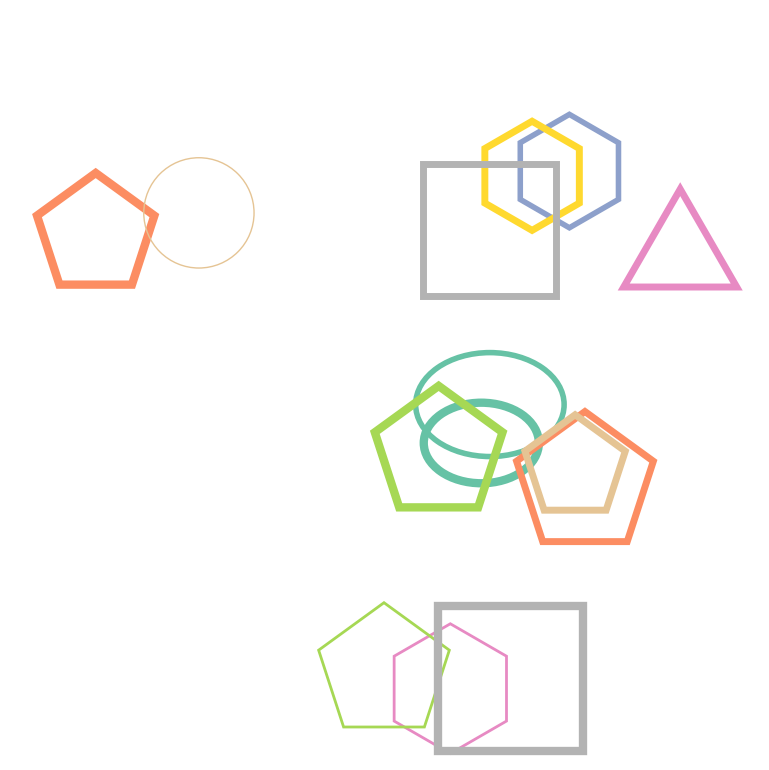[{"shape": "oval", "thickness": 3, "radius": 0.37, "center": [0.625, 0.425]}, {"shape": "oval", "thickness": 2, "radius": 0.48, "center": [0.636, 0.475]}, {"shape": "pentagon", "thickness": 2.5, "radius": 0.47, "center": [0.76, 0.372]}, {"shape": "pentagon", "thickness": 3, "radius": 0.4, "center": [0.124, 0.695]}, {"shape": "hexagon", "thickness": 2, "radius": 0.37, "center": [0.739, 0.778]}, {"shape": "hexagon", "thickness": 1, "radius": 0.42, "center": [0.585, 0.106]}, {"shape": "triangle", "thickness": 2.5, "radius": 0.42, "center": [0.883, 0.67]}, {"shape": "pentagon", "thickness": 1, "radius": 0.45, "center": [0.499, 0.128]}, {"shape": "pentagon", "thickness": 3, "radius": 0.44, "center": [0.57, 0.412]}, {"shape": "hexagon", "thickness": 2.5, "radius": 0.35, "center": [0.691, 0.772]}, {"shape": "circle", "thickness": 0.5, "radius": 0.36, "center": [0.258, 0.724]}, {"shape": "pentagon", "thickness": 2.5, "radius": 0.34, "center": [0.747, 0.393]}, {"shape": "square", "thickness": 3, "radius": 0.47, "center": [0.663, 0.119]}, {"shape": "square", "thickness": 2.5, "radius": 0.43, "center": [0.636, 0.702]}]